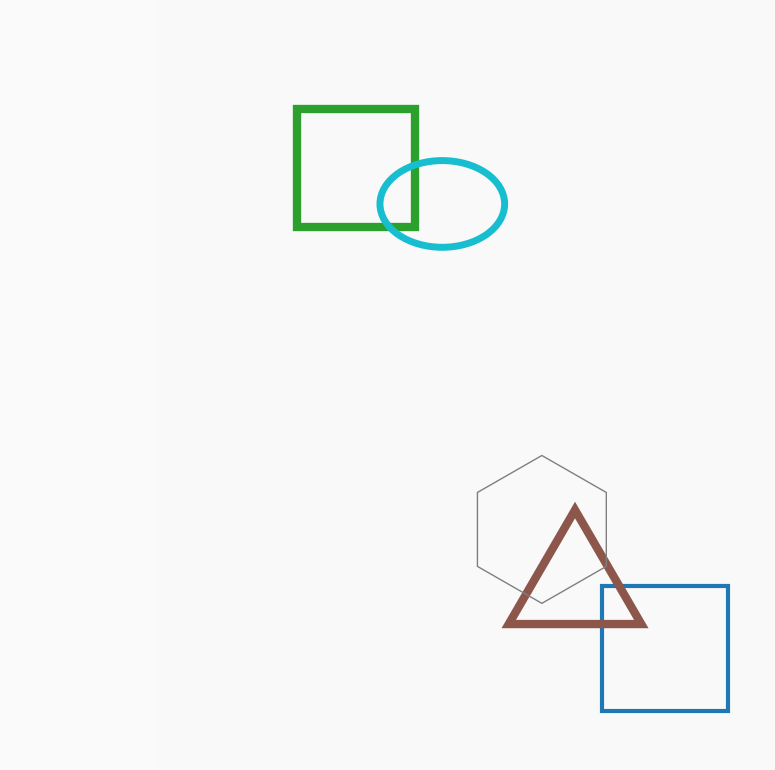[{"shape": "square", "thickness": 1.5, "radius": 0.41, "center": [0.858, 0.157]}, {"shape": "square", "thickness": 3, "radius": 0.38, "center": [0.459, 0.782]}, {"shape": "triangle", "thickness": 3, "radius": 0.49, "center": [0.742, 0.239]}, {"shape": "hexagon", "thickness": 0.5, "radius": 0.48, "center": [0.699, 0.312]}, {"shape": "oval", "thickness": 2.5, "radius": 0.4, "center": [0.571, 0.735]}]